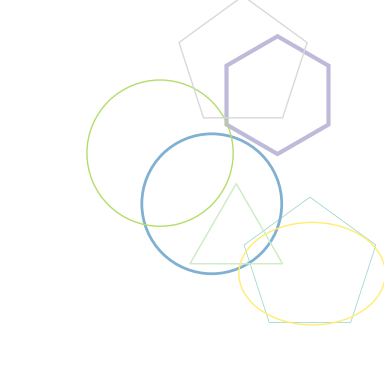[{"shape": "pentagon", "thickness": 0.5, "radius": 0.9, "center": [0.805, 0.308]}, {"shape": "hexagon", "thickness": 3, "radius": 0.76, "center": [0.721, 0.753]}, {"shape": "circle", "thickness": 2, "radius": 0.91, "center": [0.55, 0.471]}, {"shape": "circle", "thickness": 1, "radius": 0.95, "center": [0.416, 0.602]}, {"shape": "pentagon", "thickness": 1, "radius": 0.87, "center": [0.631, 0.835]}, {"shape": "triangle", "thickness": 1, "radius": 0.69, "center": [0.614, 0.384]}, {"shape": "oval", "thickness": 1, "radius": 0.95, "center": [0.811, 0.289]}]